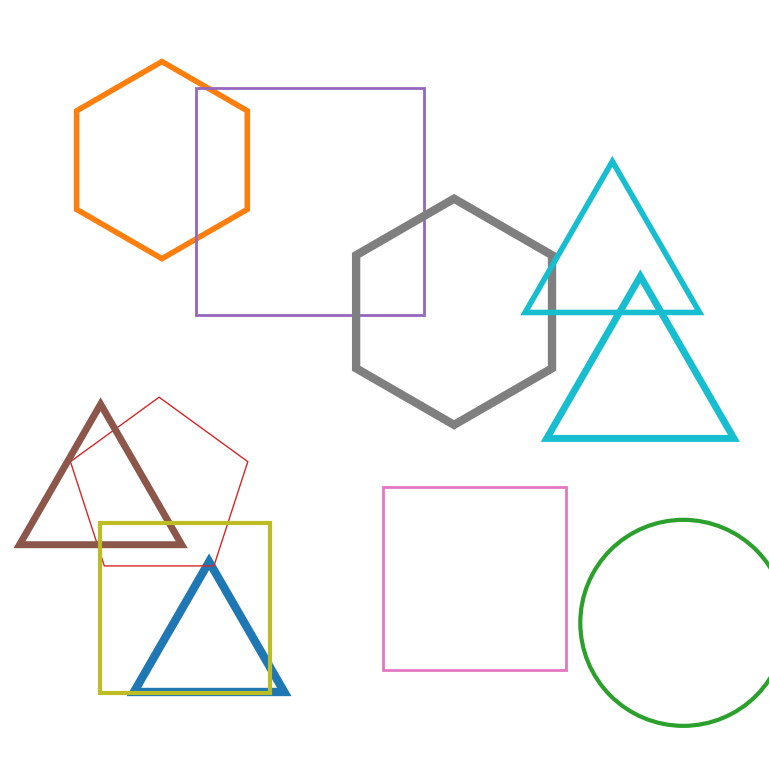[{"shape": "triangle", "thickness": 3, "radius": 0.56, "center": [0.272, 0.158]}, {"shape": "hexagon", "thickness": 2, "radius": 0.64, "center": [0.21, 0.792]}, {"shape": "circle", "thickness": 1.5, "radius": 0.67, "center": [0.887, 0.191]}, {"shape": "pentagon", "thickness": 0.5, "radius": 0.61, "center": [0.207, 0.363]}, {"shape": "square", "thickness": 1, "radius": 0.74, "center": [0.402, 0.738]}, {"shape": "triangle", "thickness": 2.5, "radius": 0.61, "center": [0.131, 0.353]}, {"shape": "square", "thickness": 1, "radius": 0.59, "center": [0.617, 0.249]}, {"shape": "hexagon", "thickness": 3, "radius": 0.73, "center": [0.59, 0.595]}, {"shape": "square", "thickness": 1.5, "radius": 0.55, "center": [0.24, 0.21]}, {"shape": "triangle", "thickness": 2, "radius": 0.65, "center": [0.795, 0.66]}, {"shape": "triangle", "thickness": 2.5, "radius": 0.7, "center": [0.832, 0.501]}]